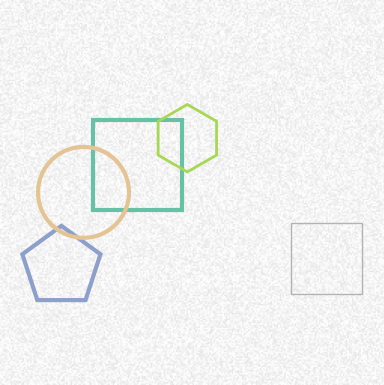[{"shape": "square", "thickness": 3, "radius": 0.58, "center": [0.357, 0.571]}, {"shape": "pentagon", "thickness": 3, "radius": 0.53, "center": [0.16, 0.307]}, {"shape": "hexagon", "thickness": 2, "radius": 0.44, "center": [0.487, 0.641]}, {"shape": "circle", "thickness": 3, "radius": 0.59, "center": [0.217, 0.5]}, {"shape": "square", "thickness": 1, "radius": 0.46, "center": [0.848, 0.329]}]